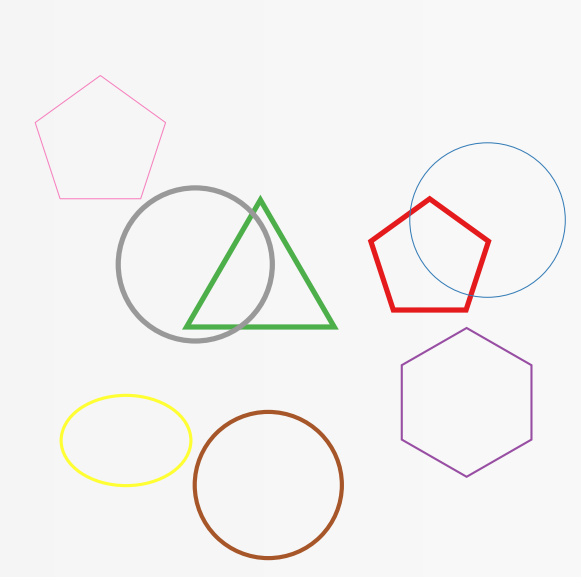[{"shape": "pentagon", "thickness": 2.5, "radius": 0.53, "center": [0.739, 0.548]}, {"shape": "circle", "thickness": 0.5, "radius": 0.67, "center": [0.839, 0.618]}, {"shape": "triangle", "thickness": 2.5, "radius": 0.73, "center": [0.448, 0.506]}, {"shape": "hexagon", "thickness": 1, "radius": 0.64, "center": [0.803, 0.302]}, {"shape": "oval", "thickness": 1.5, "radius": 0.56, "center": [0.217, 0.236]}, {"shape": "circle", "thickness": 2, "radius": 0.63, "center": [0.462, 0.159]}, {"shape": "pentagon", "thickness": 0.5, "radius": 0.59, "center": [0.173, 0.75]}, {"shape": "circle", "thickness": 2.5, "radius": 0.66, "center": [0.336, 0.541]}]